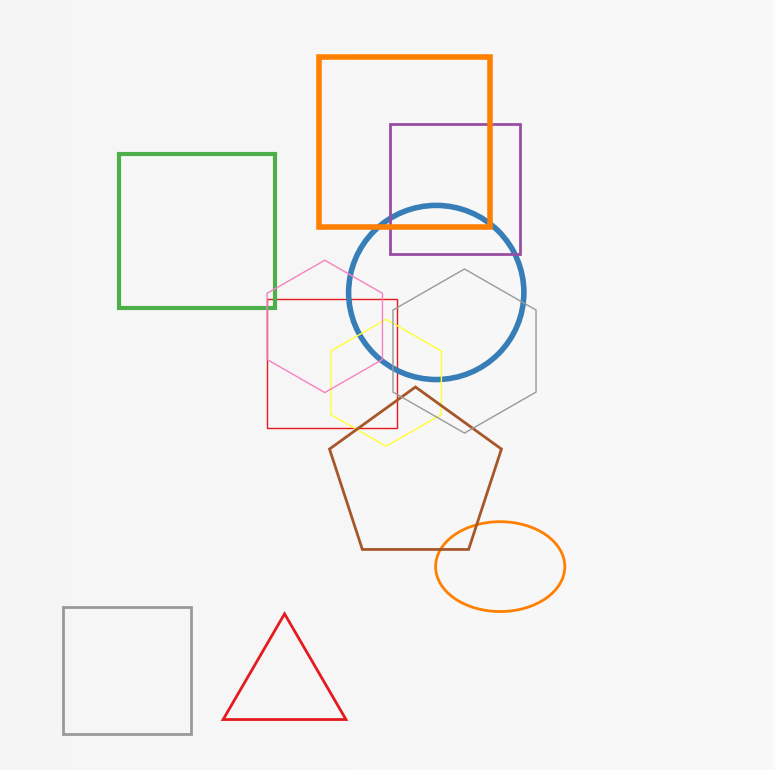[{"shape": "square", "thickness": 0.5, "radius": 0.42, "center": [0.428, 0.528]}, {"shape": "triangle", "thickness": 1, "radius": 0.46, "center": [0.367, 0.111]}, {"shape": "circle", "thickness": 2, "radius": 0.57, "center": [0.563, 0.62]}, {"shape": "square", "thickness": 1.5, "radius": 0.5, "center": [0.254, 0.7]}, {"shape": "square", "thickness": 1, "radius": 0.42, "center": [0.587, 0.755]}, {"shape": "square", "thickness": 2, "radius": 0.55, "center": [0.522, 0.815]}, {"shape": "oval", "thickness": 1, "radius": 0.42, "center": [0.645, 0.264]}, {"shape": "hexagon", "thickness": 0.5, "radius": 0.41, "center": [0.498, 0.503]}, {"shape": "pentagon", "thickness": 1, "radius": 0.58, "center": [0.536, 0.381]}, {"shape": "hexagon", "thickness": 0.5, "radius": 0.43, "center": [0.419, 0.576]}, {"shape": "square", "thickness": 1, "radius": 0.41, "center": [0.164, 0.129]}, {"shape": "hexagon", "thickness": 0.5, "radius": 0.53, "center": [0.599, 0.544]}]